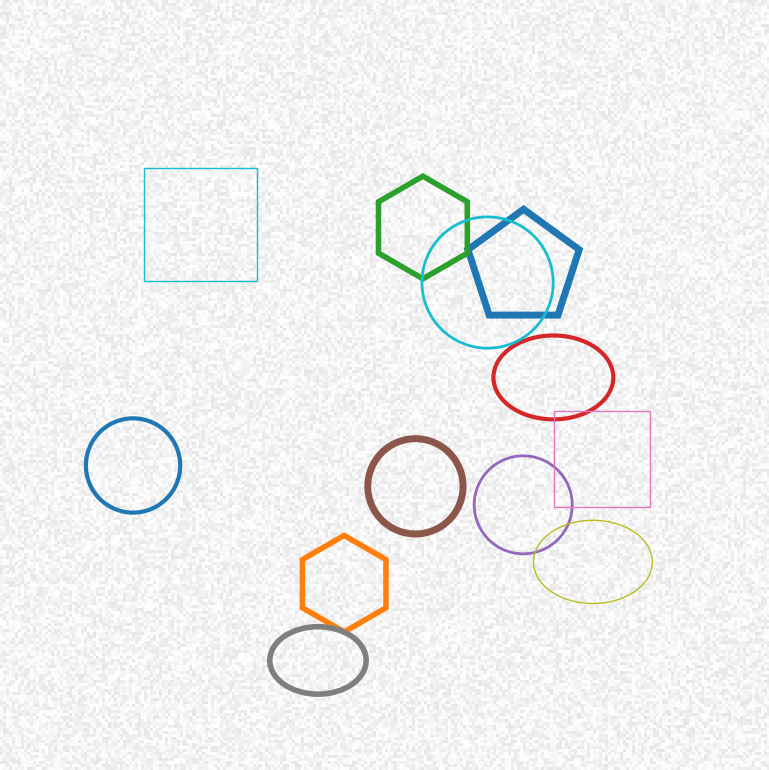[{"shape": "pentagon", "thickness": 2.5, "radius": 0.38, "center": [0.68, 0.652]}, {"shape": "circle", "thickness": 1.5, "radius": 0.31, "center": [0.173, 0.395]}, {"shape": "hexagon", "thickness": 2, "radius": 0.31, "center": [0.447, 0.242]}, {"shape": "hexagon", "thickness": 2, "radius": 0.33, "center": [0.549, 0.705]}, {"shape": "oval", "thickness": 1.5, "radius": 0.39, "center": [0.719, 0.51]}, {"shape": "circle", "thickness": 1, "radius": 0.32, "center": [0.68, 0.344]}, {"shape": "circle", "thickness": 2.5, "radius": 0.31, "center": [0.54, 0.368]}, {"shape": "square", "thickness": 0.5, "radius": 0.31, "center": [0.781, 0.403]}, {"shape": "oval", "thickness": 2, "radius": 0.31, "center": [0.413, 0.142]}, {"shape": "oval", "thickness": 0.5, "radius": 0.39, "center": [0.77, 0.27]}, {"shape": "square", "thickness": 0.5, "radius": 0.37, "center": [0.26, 0.708]}, {"shape": "circle", "thickness": 1, "radius": 0.43, "center": [0.633, 0.633]}]